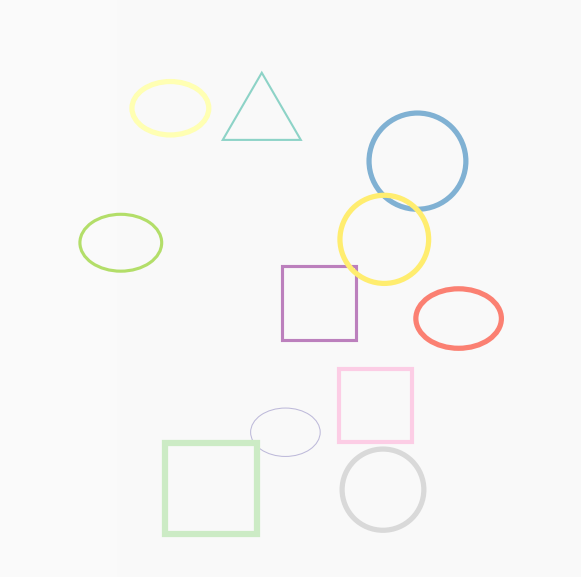[{"shape": "triangle", "thickness": 1, "radius": 0.39, "center": [0.45, 0.796]}, {"shape": "oval", "thickness": 2.5, "radius": 0.33, "center": [0.293, 0.812]}, {"shape": "oval", "thickness": 0.5, "radius": 0.3, "center": [0.491, 0.251]}, {"shape": "oval", "thickness": 2.5, "radius": 0.37, "center": [0.789, 0.448]}, {"shape": "circle", "thickness": 2.5, "radius": 0.42, "center": [0.718, 0.72]}, {"shape": "oval", "thickness": 1.5, "radius": 0.35, "center": [0.208, 0.579]}, {"shape": "square", "thickness": 2, "radius": 0.32, "center": [0.646, 0.297]}, {"shape": "circle", "thickness": 2.5, "radius": 0.35, "center": [0.659, 0.151]}, {"shape": "square", "thickness": 1.5, "radius": 0.32, "center": [0.549, 0.475]}, {"shape": "square", "thickness": 3, "radius": 0.39, "center": [0.363, 0.153]}, {"shape": "circle", "thickness": 2.5, "radius": 0.38, "center": [0.661, 0.585]}]